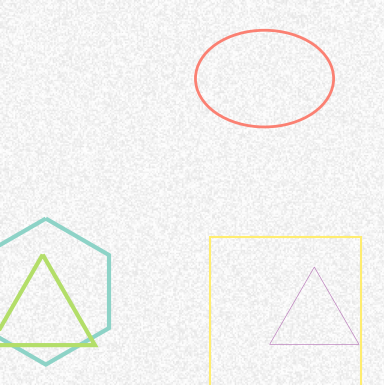[{"shape": "hexagon", "thickness": 3, "radius": 0.95, "center": [0.119, 0.243]}, {"shape": "oval", "thickness": 2, "radius": 0.9, "center": [0.687, 0.796]}, {"shape": "triangle", "thickness": 3, "radius": 0.78, "center": [0.111, 0.182]}, {"shape": "triangle", "thickness": 0.5, "radius": 0.67, "center": [0.816, 0.172]}, {"shape": "square", "thickness": 1.5, "radius": 0.98, "center": [0.741, 0.188]}]